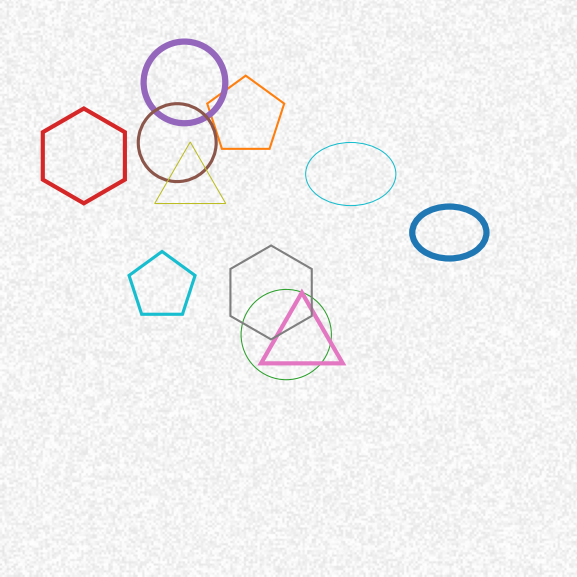[{"shape": "oval", "thickness": 3, "radius": 0.32, "center": [0.778, 0.596]}, {"shape": "pentagon", "thickness": 1, "radius": 0.35, "center": [0.425, 0.798]}, {"shape": "circle", "thickness": 0.5, "radius": 0.39, "center": [0.496, 0.42]}, {"shape": "hexagon", "thickness": 2, "radius": 0.41, "center": [0.145, 0.729]}, {"shape": "circle", "thickness": 3, "radius": 0.35, "center": [0.319, 0.856]}, {"shape": "circle", "thickness": 1.5, "radius": 0.34, "center": [0.307, 0.752]}, {"shape": "triangle", "thickness": 2, "radius": 0.41, "center": [0.523, 0.411]}, {"shape": "hexagon", "thickness": 1, "radius": 0.41, "center": [0.469, 0.493]}, {"shape": "triangle", "thickness": 0.5, "radius": 0.36, "center": [0.329, 0.682]}, {"shape": "oval", "thickness": 0.5, "radius": 0.39, "center": [0.607, 0.698]}, {"shape": "pentagon", "thickness": 1.5, "radius": 0.3, "center": [0.281, 0.504]}]